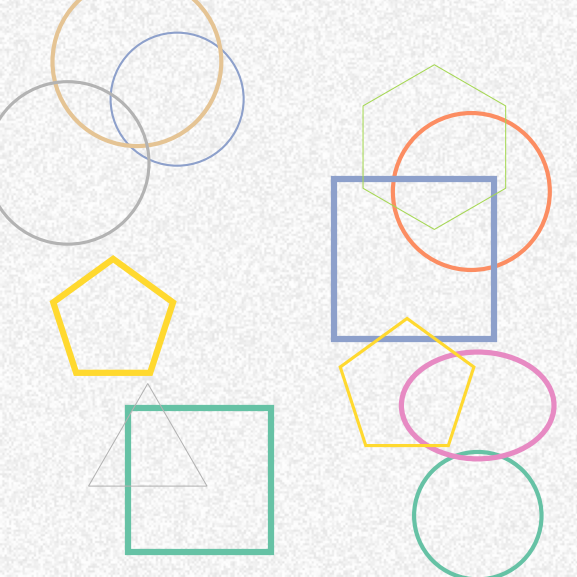[{"shape": "circle", "thickness": 2, "radius": 0.55, "center": [0.827, 0.106]}, {"shape": "square", "thickness": 3, "radius": 0.62, "center": [0.346, 0.168]}, {"shape": "circle", "thickness": 2, "radius": 0.68, "center": [0.816, 0.668]}, {"shape": "square", "thickness": 3, "radius": 0.69, "center": [0.717, 0.551]}, {"shape": "circle", "thickness": 1, "radius": 0.58, "center": [0.307, 0.827]}, {"shape": "oval", "thickness": 2.5, "radius": 0.66, "center": [0.827, 0.297]}, {"shape": "hexagon", "thickness": 0.5, "radius": 0.71, "center": [0.752, 0.744]}, {"shape": "pentagon", "thickness": 3, "radius": 0.55, "center": [0.196, 0.442]}, {"shape": "pentagon", "thickness": 1.5, "radius": 0.61, "center": [0.705, 0.326]}, {"shape": "circle", "thickness": 2, "radius": 0.73, "center": [0.237, 0.892]}, {"shape": "circle", "thickness": 1.5, "radius": 0.7, "center": [0.117, 0.717]}, {"shape": "triangle", "thickness": 0.5, "radius": 0.59, "center": [0.256, 0.217]}]